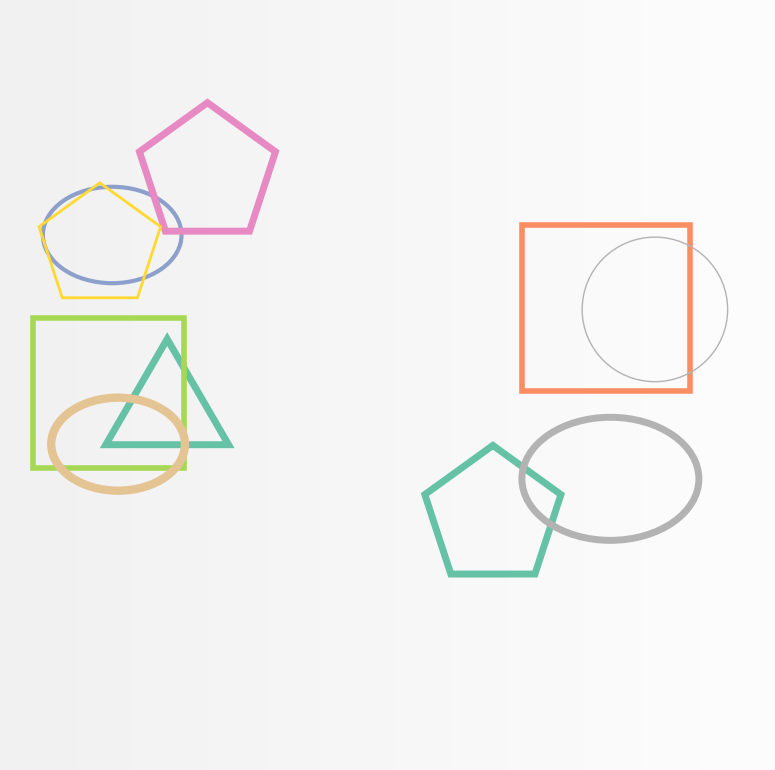[{"shape": "pentagon", "thickness": 2.5, "radius": 0.46, "center": [0.636, 0.329]}, {"shape": "triangle", "thickness": 2.5, "radius": 0.46, "center": [0.216, 0.468]}, {"shape": "square", "thickness": 2, "radius": 0.54, "center": [0.783, 0.6]}, {"shape": "oval", "thickness": 1.5, "radius": 0.45, "center": [0.145, 0.695]}, {"shape": "pentagon", "thickness": 2.5, "radius": 0.46, "center": [0.268, 0.774]}, {"shape": "square", "thickness": 2, "radius": 0.49, "center": [0.14, 0.489]}, {"shape": "pentagon", "thickness": 1, "radius": 0.41, "center": [0.129, 0.68]}, {"shape": "oval", "thickness": 3, "radius": 0.43, "center": [0.152, 0.423]}, {"shape": "circle", "thickness": 0.5, "radius": 0.47, "center": [0.845, 0.598]}, {"shape": "oval", "thickness": 2.5, "radius": 0.57, "center": [0.788, 0.378]}]